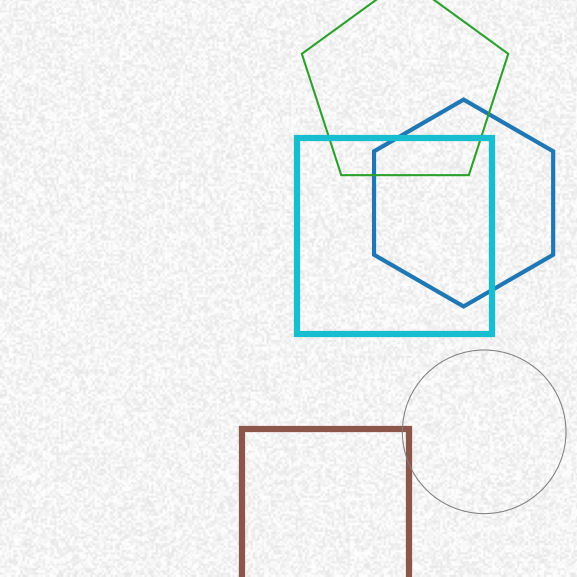[{"shape": "hexagon", "thickness": 2, "radius": 0.9, "center": [0.803, 0.648]}, {"shape": "pentagon", "thickness": 1, "radius": 0.94, "center": [0.701, 0.848]}, {"shape": "square", "thickness": 3, "radius": 0.72, "center": [0.564, 0.112]}, {"shape": "circle", "thickness": 0.5, "radius": 0.71, "center": [0.838, 0.251]}, {"shape": "square", "thickness": 3, "radius": 0.84, "center": [0.683, 0.59]}]